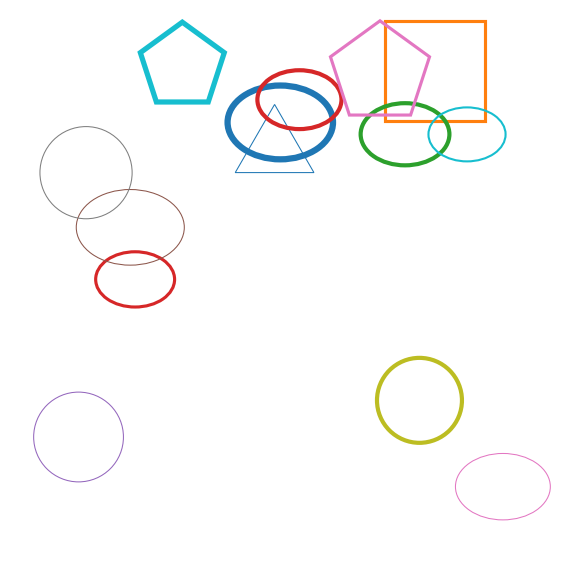[{"shape": "oval", "thickness": 3, "radius": 0.46, "center": [0.485, 0.787]}, {"shape": "triangle", "thickness": 0.5, "radius": 0.39, "center": [0.475, 0.74]}, {"shape": "square", "thickness": 1.5, "radius": 0.43, "center": [0.753, 0.876]}, {"shape": "oval", "thickness": 2, "radius": 0.38, "center": [0.701, 0.767]}, {"shape": "oval", "thickness": 1.5, "radius": 0.34, "center": [0.234, 0.515]}, {"shape": "oval", "thickness": 2, "radius": 0.36, "center": [0.518, 0.827]}, {"shape": "circle", "thickness": 0.5, "radius": 0.39, "center": [0.136, 0.242]}, {"shape": "oval", "thickness": 0.5, "radius": 0.47, "center": [0.226, 0.605]}, {"shape": "oval", "thickness": 0.5, "radius": 0.41, "center": [0.871, 0.156]}, {"shape": "pentagon", "thickness": 1.5, "radius": 0.45, "center": [0.658, 0.873]}, {"shape": "circle", "thickness": 0.5, "radius": 0.4, "center": [0.149, 0.7]}, {"shape": "circle", "thickness": 2, "radius": 0.37, "center": [0.726, 0.306]}, {"shape": "oval", "thickness": 1, "radius": 0.33, "center": [0.809, 0.766]}, {"shape": "pentagon", "thickness": 2.5, "radius": 0.38, "center": [0.316, 0.884]}]